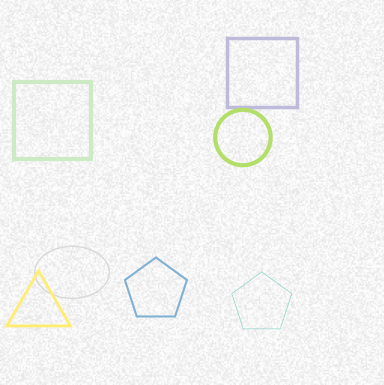[{"shape": "pentagon", "thickness": 0.5, "radius": 0.41, "center": [0.68, 0.212]}, {"shape": "square", "thickness": 2.5, "radius": 0.45, "center": [0.68, 0.812]}, {"shape": "pentagon", "thickness": 1.5, "radius": 0.42, "center": [0.405, 0.247]}, {"shape": "circle", "thickness": 3, "radius": 0.36, "center": [0.631, 0.643]}, {"shape": "oval", "thickness": 1, "radius": 0.48, "center": [0.187, 0.293]}, {"shape": "square", "thickness": 3, "radius": 0.5, "center": [0.136, 0.687]}, {"shape": "triangle", "thickness": 2, "radius": 0.48, "center": [0.1, 0.201]}]